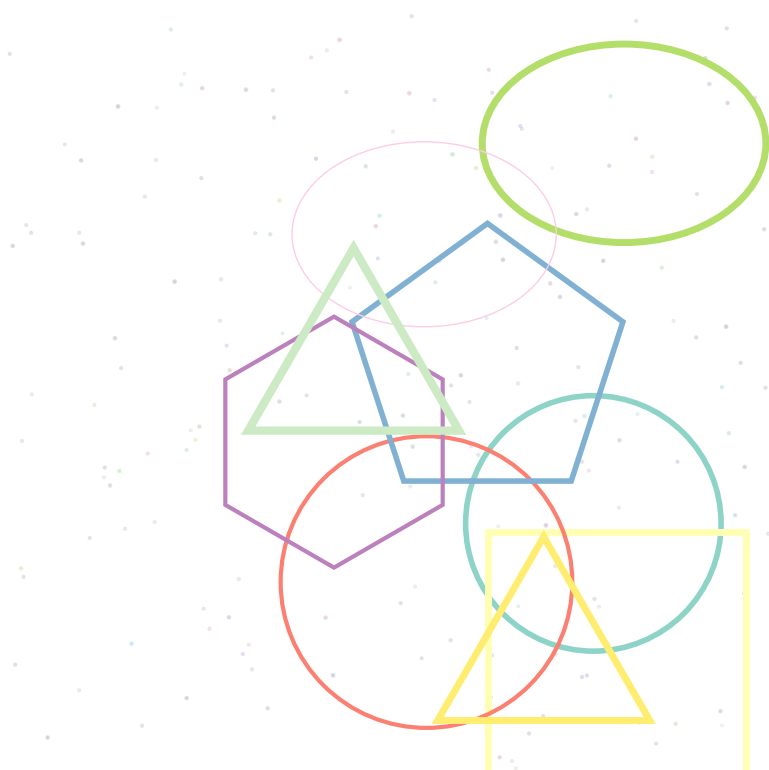[{"shape": "circle", "thickness": 2, "radius": 0.83, "center": [0.771, 0.32]}, {"shape": "square", "thickness": 2.5, "radius": 0.84, "center": [0.801, 0.141]}, {"shape": "circle", "thickness": 1.5, "radius": 0.95, "center": [0.554, 0.244]}, {"shape": "pentagon", "thickness": 2, "radius": 0.92, "center": [0.633, 0.525]}, {"shape": "oval", "thickness": 2.5, "radius": 0.92, "center": [0.81, 0.814]}, {"shape": "oval", "thickness": 0.5, "radius": 0.86, "center": [0.551, 0.696]}, {"shape": "hexagon", "thickness": 1.5, "radius": 0.81, "center": [0.434, 0.426]}, {"shape": "triangle", "thickness": 3, "radius": 0.79, "center": [0.459, 0.52]}, {"shape": "triangle", "thickness": 2.5, "radius": 0.8, "center": [0.706, 0.144]}]